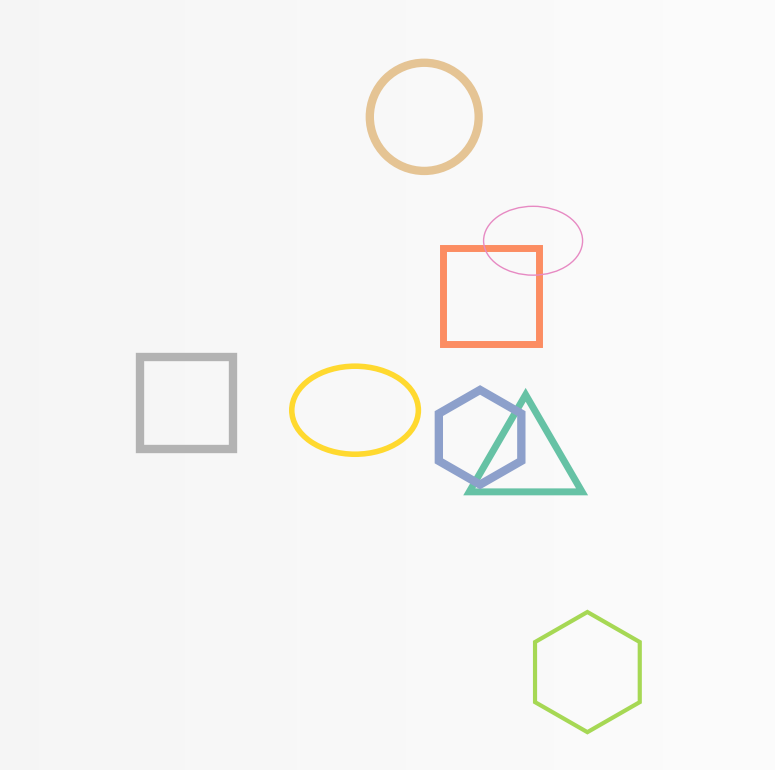[{"shape": "triangle", "thickness": 2.5, "radius": 0.42, "center": [0.678, 0.403]}, {"shape": "square", "thickness": 2.5, "radius": 0.31, "center": [0.634, 0.616]}, {"shape": "hexagon", "thickness": 3, "radius": 0.31, "center": [0.619, 0.432]}, {"shape": "oval", "thickness": 0.5, "radius": 0.32, "center": [0.688, 0.687]}, {"shape": "hexagon", "thickness": 1.5, "radius": 0.39, "center": [0.758, 0.127]}, {"shape": "oval", "thickness": 2, "radius": 0.41, "center": [0.458, 0.467]}, {"shape": "circle", "thickness": 3, "radius": 0.35, "center": [0.547, 0.848]}, {"shape": "square", "thickness": 3, "radius": 0.3, "center": [0.24, 0.477]}]